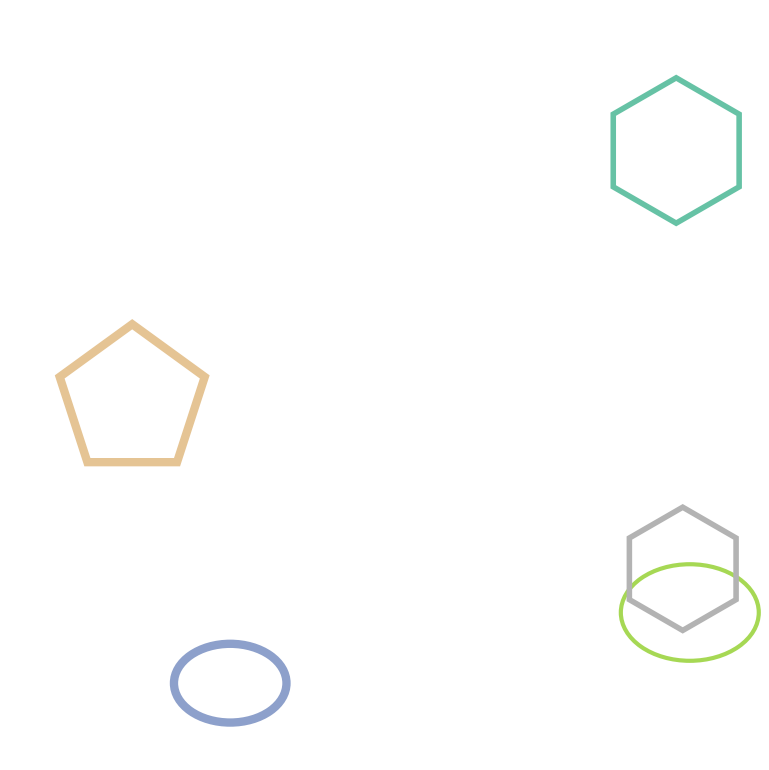[{"shape": "hexagon", "thickness": 2, "radius": 0.47, "center": [0.878, 0.805]}, {"shape": "oval", "thickness": 3, "radius": 0.37, "center": [0.299, 0.113]}, {"shape": "oval", "thickness": 1.5, "radius": 0.45, "center": [0.896, 0.205]}, {"shape": "pentagon", "thickness": 3, "radius": 0.5, "center": [0.172, 0.48]}, {"shape": "hexagon", "thickness": 2, "radius": 0.4, "center": [0.887, 0.261]}]